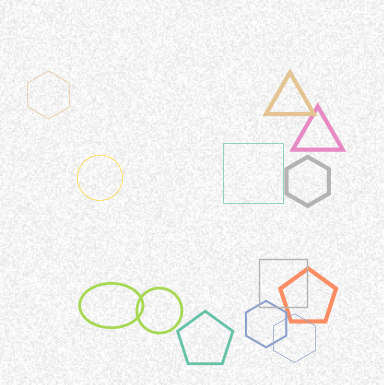[{"shape": "square", "thickness": 0.5, "radius": 0.39, "center": [0.657, 0.55]}, {"shape": "pentagon", "thickness": 2, "radius": 0.38, "center": [0.533, 0.116]}, {"shape": "pentagon", "thickness": 3, "radius": 0.38, "center": [0.8, 0.227]}, {"shape": "hexagon", "thickness": 0.5, "radius": 0.32, "center": [0.765, 0.122]}, {"shape": "hexagon", "thickness": 1.5, "radius": 0.3, "center": [0.691, 0.158]}, {"shape": "triangle", "thickness": 3, "radius": 0.37, "center": [0.825, 0.649]}, {"shape": "circle", "thickness": 2, "radius": 0.29, "center": [0.414, 0.193]}, {"shape": "oval", "thickness": 2, "radius": 0.41, "center": [0.289, 0.206]}, {"shape": "circle", "thickness": 0.5, "radius": 0.29, "center": [0.26, 0.538]}, {"shape": "triangle", "thickness": 3, "radius": 0.36, "center": [0.753, 0.74]}, {"shape": "hexagon", "thickness": 0.5, "radius": 0.31, "center": [0.126, 0.753]}, {"shape": "square", "thickness": 1, "radius": 0.32, "center": [0.735, 0.265]}, {"shape": "hexagon", "thickness": 3, "radius": 0.32, "center": [0.799, 0.529]}]